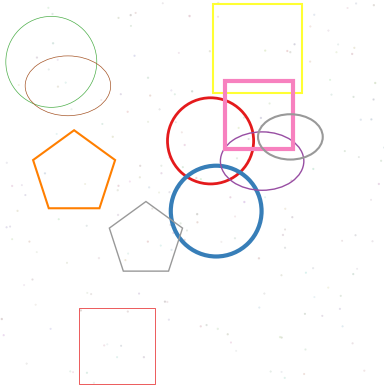[{"shape": "circle", "thickness": 2, "radius": 0.56, "center": [0.547, 0.634]}, {"shape": "square", "thickness": 0.5, "radius": 0.49, "center": [0.303, 0.102]}, {"shape": "circle", "thickness": 3, "radius": 0.59, "center": [0.561, 0.452]}, {"shape": "circle", "thickness": 0.5, "radius": 0.59, "center": [0.133, 0.839]}, {"shape": "oval", "thickness": 1, "radius": 0.54, "center": [0.681, 0.582]}, {"shape": "pentagon", "thickness": 1.5, "radius": 0.56, "center": [0.192, 0.55]}, {"shape": "square", "thickness": 1.5, "radius": 0.58, "center": [0.669, 0.873]}, {"shape": "oval", "thickness": 0.5, "radius": 0.56, "center": [0.176, 0.777]}, {"shape": "square", "thickness": 3, "radius": 0.44, "center": [0.672, 0.701]}, {"shape": "oval", "thickness": 1.5, "radius": 0.42, "center": [0.754, 0.644]}, {"shape": "pentagon", "thickness": 1, "radius": 0.5, "center": [0.379, 0.377]}]